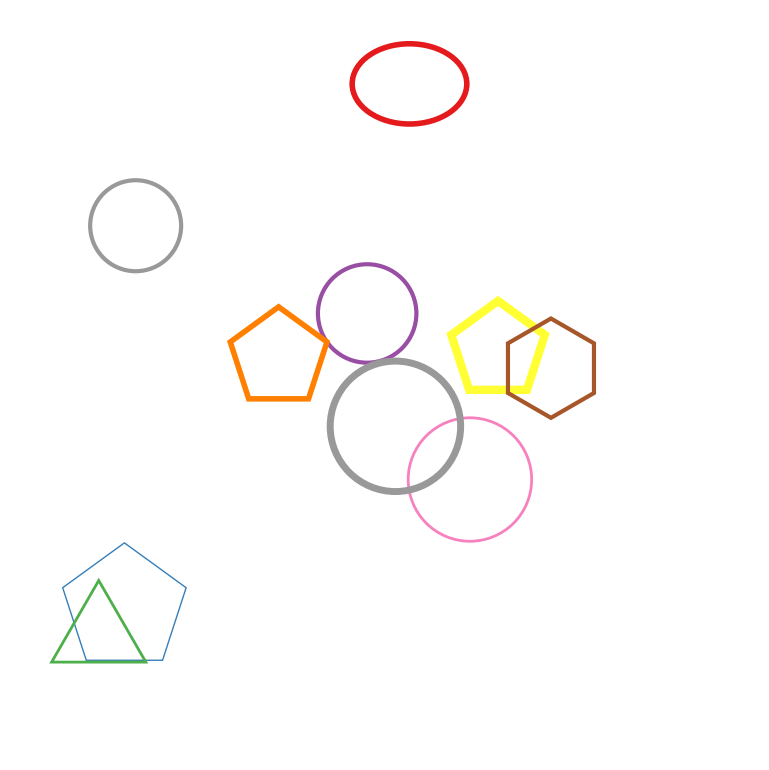[{"shape": "oval", "thickness": 2, "radius": 0.37, "center": [0.532, 0.891]}, {"shape": "pentagon", "thickness": 0.5, "radius": 0.42, "center": [0.162, 0.211]}, {"shape": "triangle", "thickness": 1, "radius": 0.35, "center": [0.128, 0.175]}, {"shape": "circle", "thickness": 1.5, "radius": 0.32, "center": [0.477, 0.593]}, {"shape": "pentagon", "thickness": 2, "radius": 0.33, "center": [0.362, 0.535]}, {"shape": "pentagon", "thickness": 3, "radius": 0.32, "center": [0.647, 0.545]}, {"shape": "hexagon", "thickness": 1.5, "radius": 0.32, "center": [0.716, 0.522]}, {"shape": "circle", "thickness": 1, "radius": 0.4, "center": [0.61, 0.377]}, {"shape": "circle", "thickness": 1.5, "radius": 0.3, "center": [0.176, 0.707]}, {"shape": "circle", "thickness": 2.5, "radius": 0.42, "center": [0.514, 0.446]}]